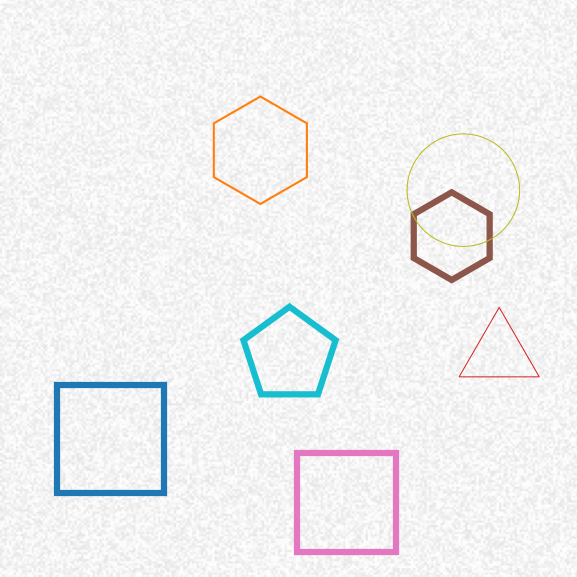[{"shape": "square", "thickness": 3, "radius": 0.47, "center": [0.192, 0.239]}, {"shape": "hexagon", "thickness": 1, "radius": 0.47, "center": [0.451, 0.739]}, {"shape": "triangle", "thickness": 0.5, "radius": 0.4, "center": [0.864, 0.387]}, {"shape": "hexagon", "thickness": 3, "radius": 0.38, "center": [0.782, 0.59]}, {"shape": "square", "thickness": 3, "radius": 0.43, "center": [0.6, 0.129]}, {"shape": "circle", "thickness": 0.5, "radius": 0.49, "center": [0.802, 0.67]}, {"shape": "pentagon", "thickness": 3, "radius": 0.42, "center": [0.501, 0.384]}]